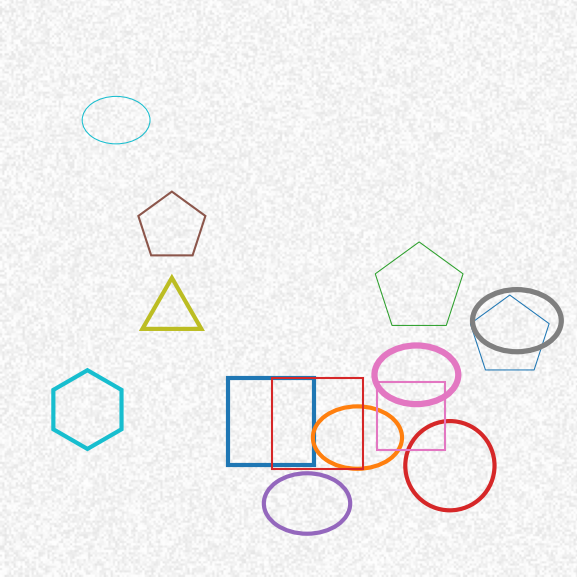[{"shape": "pentagon", "thickness": 0.5, "radius": 0.36, "center": [0.883, 0.417]}, {"shape": "square", "thickness": 2, "radius": 0.37, "center": [0.469, 0.269]}, {"shape": "oval", "thickness": 2, "radius": 0.39, "center": [0.619, 0.241]}, {"shape": "pentagon", "thickness": 0.5, "radius": 0.4, "center": [0.726, 0.5]}, {"shape": "circle", "thickness": 2, "radius": 0.39, "center": [0.779, 0.193]}, {"shape": "square", "thickness": 1, "radius": 0.39, "center": [0.55, 0.266]}, {"shape": "oval", "thickness": 2, "radius": 0.37, "center": [0.532, 0.127]}, {"shape": "pentagon", "thickness": 1, "radius": 0.31, "center": [0.298, 0.606]}, {"shape": "oval", "thickness": 3, "radius": 0.36, "center": [0.721, 0.35]}, {"shape": "square", "thickness": 1, "radius": 0.29, "center": [0.712, 0.279]}, {"shape": "oval", "thickness": 2.5, "radius": 0.38, "center": [0.895, 0.444]}, {"shape": "triangle", "thickness": 2, "radius": 0.29, "center": [0.298, 0.459]}, {"shape": "hexagon", "thickness": 2, "radius": 0.34, "center": [0.151, 0.29]}, {"shape": "oval", "thickness": 0.5, "radius": 0.29, "center": [0.201, 0.791]}]